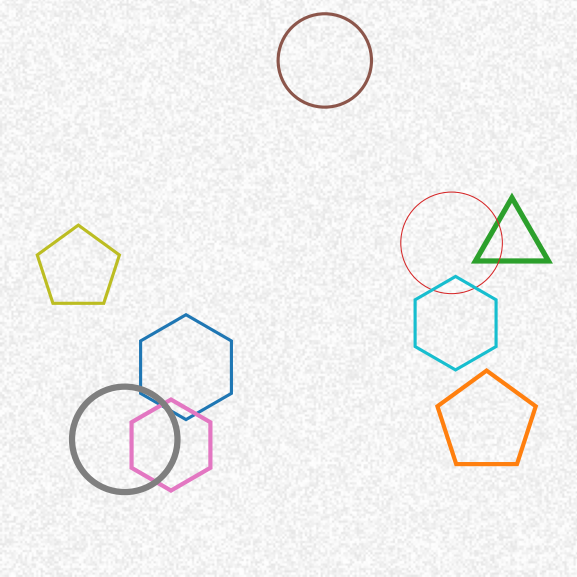[{"shape": "hexagon", "thickness": 1.5, "radius": 0.45, "center": [0.322, 0.363]}, {"shape": "pentagon", "thickness": 2, "radius": 0.45, "center": [0.843, 0.268]}, {"shape": "triangle", "thickness": 2.5, "radius": 0.37, "center": [0.886, 0.584]}, {"shape": "circle", "thickness": 0.5, "radius": 0.44, "center": [0.782, 0.579]}, {"shape": "circle", "thickness": 1.5, "radius": 0.4, "center": [0.562, 0.894]}, {"shape": "hexagon", "thickness": 2, "radius": 0.39, "center": [0.296, 0.229]}, {"shape": "circle", "thickness": 3, "radius": 0.46, "center": [0.216, 0.238]}, {"shape": "pentagon", "thickness": 1.5, "radius": 0.37, "center": [0.136, 0.534]}, {"shape": "hexagon", "thickness": 1.5, "radius": 0.4, "center": [0.789, 0.44]}]